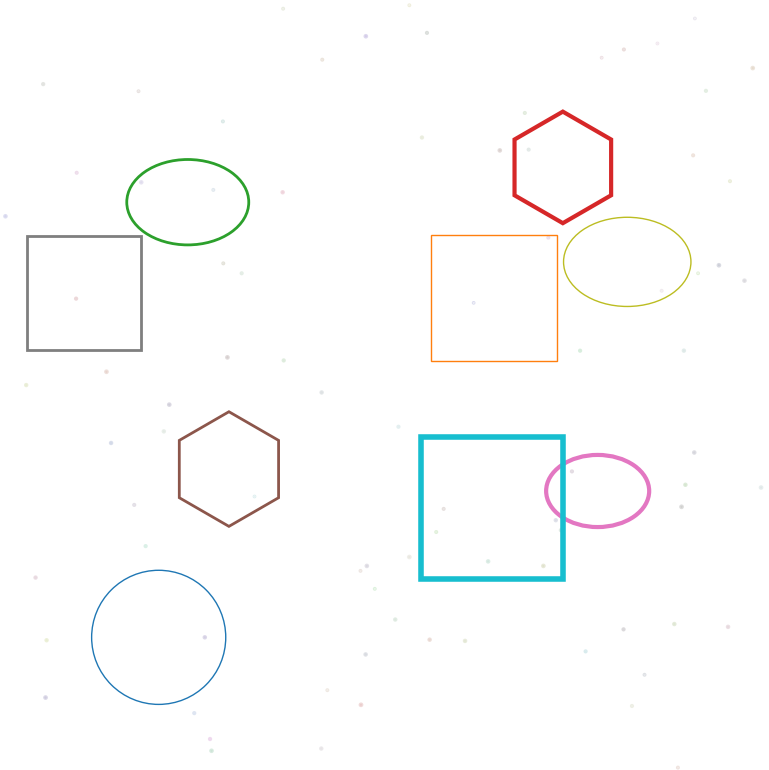[{"shape": "circle", "thickness": 0.5, "radius": 0.44, "center": [0.206, 0.172]}, {"shape": "square", "thickness": 0.5, "radius": 0.41, "center": [0.641, 0.613]}, {"shape": "oval", "thickness": 1, "radius": 0.4, "center": [0.244, 0.737]}, {"shape": "hexagon", "thickness": 1.5, "radius": 0.36, "center": [0.731, 0.783]}, {"shape": "hexagon", "thickness": 1, "radius": 0.37, "center": [0.297, 0.391]}, {"shape": "oval", "thickness": 1.5, "radius": 0.33, "center": [0.776, 0.362]}, {"shape": "square", "thickness": 1, "radius": 0.37, "center": [0.109, 0.619]}, {"shape": "oval", "thickness": 0.5, "radius": 0.41, "center": [0.815, 0.66]}, {"shape": "square", "thickness": 2, "radius": 0.46, "center": [0.639, 0.34]}]